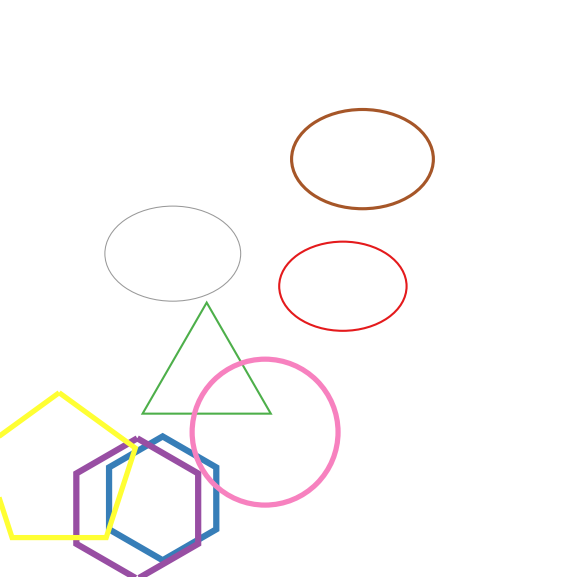[{"shape": "oval", "thickness": 1, "radius": 0.55, "center": [0.594, 0.503]}, {"shape": "hexagon", "thickness": 3, "radius": 0.54, "center": [0.282, 0.136]}, {"shape": "triangle", "thickness": 1, "radius": 0.64, "center": [0.358, 0.347]}, {"shape": "hexagon", "thickness": 3, "radius": 0.61, "center": [0.238, 0.118]}, {"shape": "pentagon", "thickness": 2.5, "radius": 0.69, "center": [0.102, 0.18]}, {"shape": "oval", "thickness": 1.5, "radius": 0.61, "center": [0.628, 0.724]}, {"shape": "circle", "thickness": 2.5, "radius": 0.63, "center": [0.459, 0.251]}, {"shape": "oval", "thickness": 0.5, "radius": 0.59, "center": [0.299, 0.56]}]